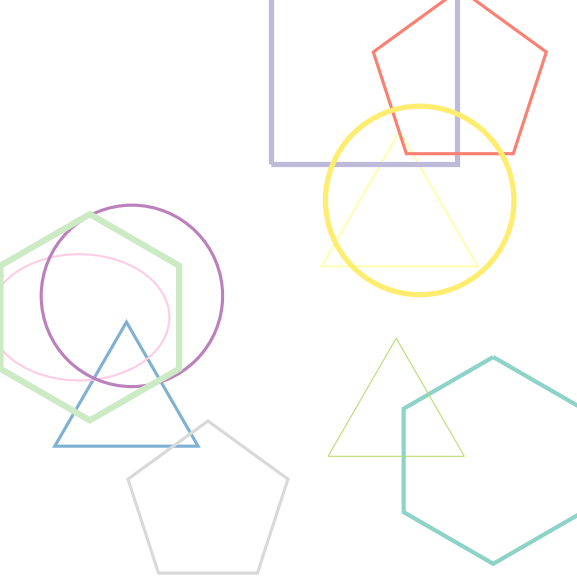[{"shape": "hexagon", "thickness": 2, "radius": 0.9, "center": [0.854, 0.202]}, {"shape": "triangle", "thickness": 1, "radius": 0.78, "center": [0.692, 0.616]}, {"shape": "square", "thickness": 2.5, "radius": 0.81, "center": [0.63, 0.877]}, {"shape": "pentagon", "thickness": 1.5, "radius": 0.79, "center": [0.796, 0.86]}, {"shape": "triangle", "thickness": 1.5, "radius": 0.72, "center": [0.219, 0.298]}, {"shape": "triangle", "thickness": 0.5, "radius": 0.68, "center": [0.686, 0.277]}, {"shape": "oval", "thickness": 1, "radius": 0.78, "center": [0.137, 0.45]}, {"shape": "pentagon", "thickness": 1.5, "radius": 0.73, "center": [0.36, 0.124]}, {"shape": "circle", "thickness": 1.5, "radius": 0.79, "center": [0.228, 0.487]}, {"shape": "hexagon", "thickness": 3, "radius": 0.89, "center": [0.156, 0.45]}, {"shape": "circle", "thickness": 2.5, "radius": 0.82, "center": [0.727, 0.652]}]